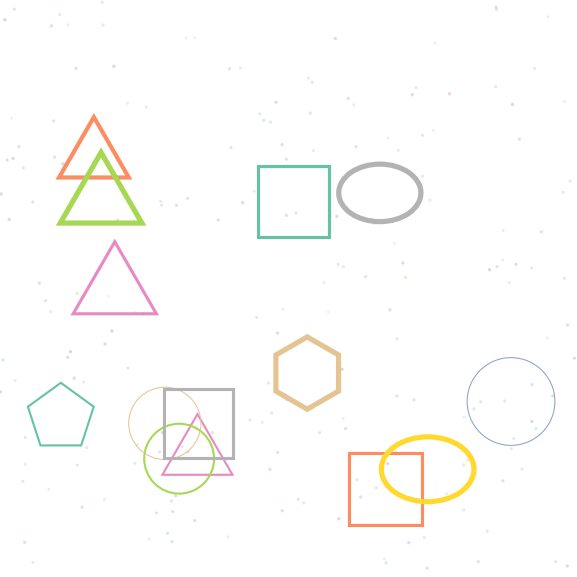[{"shape": "pentagon", "thickness": 1, "radius": 0.3, "center": [0.105, 0.276]}, {"shape": "square", "thickness": 1.5, "radius": 0.31, "center": [0.508, 0.65]}, {"shape": "square", "thickness": 1.5, "radius": 0.31, "center": [0.668, 0.152]}, {"shape": "triangle", "thickness": 2, "radius": 0.35, "center": [0.163, 0.727]}, {"shape": "circle", "thickness": 0.5, "radius": 0.38, "center": [0.885, 0.304]}, {"shape": "triangle", "thickness": 1.5, "radius": 0.42, "center": [0.199, 0.497]}, {"shape": "triangle", "thickness": 1, "radius": 0.35, "center": [0.342, 0.212]}, {"shape": "circle", "thickness": 1, "radius": 0.3, "center": [0.31, 0.205]}, {"shape": "triangle", "thickness": 2.5, "radius": 0.41, "center": [0.175, 0.654]}, {"shape": "oval", "thickness": 2.5, "radius": 0.4, "center": [0.741, 0.187]}, {"shape": "hexagon", "thickness": 2.5, "radius": 0.31, "center": [0.532, 0.353]}, {"shape": "circle", "thickness": 0.5, "radius": 0.31, "center": [0.285, 0.266]}, {"shape": "square", "thickness": 1.5, "radius": 0.3, "center": [0.344, 0.266]}, {"shape": "oval", "thickness": 2.5, "radius": 0.36, "center": [0.658, 0.665]}]